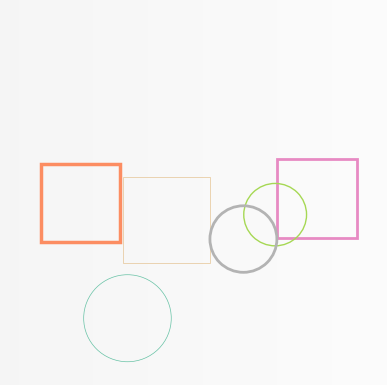[{"shape": "circle", "thickness": 0.5, "radius": 0.57, "center": [0.329, 0.173]}, {"shape": "square", "thickness": 2.5, "radius": 0.51, "center": [0.207, 0.473]}, {"shape": "square", "thickness": 2, "radius": 0.52, "center": [0.817, 0.485]}, {"shape": "circle", "thickness": 1, "radius": 0.41, "center": [0.71, 0.443]}, {"shape": "square", "thickness": 0.5, "radius": 0.56, "center": [0.429, 0.429]}, {"shape": "circle", "thickness": 2, "radius": 0.43, "center": [0.628, 0.379]}]